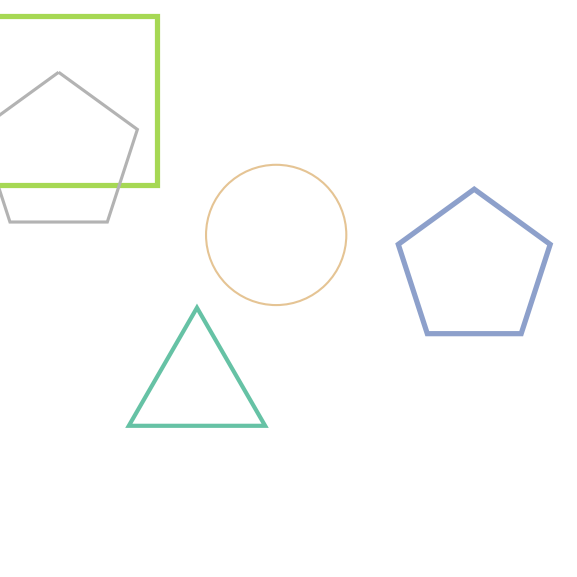[{"shape": "triangle", "thickness": 2, "radius": 0.68, "center": [0.341, 0.33]}, {"shape": "pentagon", "thickness": 2.5, "radius": 0.69, "center": [0.821, 0.533]}, {"shape": "square", "thickness": 2.5, "radius": 0.73, "center": [0.126, 0.825]}, {"shape": "circle", "thickness": 1, "radius": 0.61, "center": [0.478, 0.592]}, {"shape": "pentagon", "thickness": 1.5, "radius": 0.72, "center": [0.102, 0.731]}]